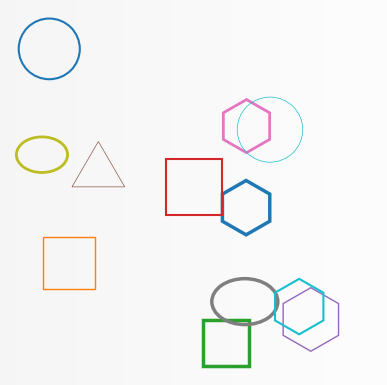[{"shape": "circle", "thickness": 1.5, "radius": 0.39, "center": [0.127, 0.873]}, {"shape": "hexagon", "thickness": 2.5, "radius": 0.35, "center": [0.635, 0.461]}, {"shape": "square", "thickness": 1, "radius": 0.34, "center": [0.178, 0.317]}, {"shape": "square", "thickness": 2.5, "radius": 0.3, "center": [0.584, 0.108]}, {"shape": "square", "thickness": 1.5, "radius": 0.37, "center": [0.501, 0.514]}, {"shape": "hexagon", "thickness": 1, "radius": 0.41, "center": [0.802, 0.17]}, {"shape": "triangle", "thickness": 0.5, "radius": 0.39, "center": [0.254, 0.554]}, {"shape": "hexagon", "thickness": 2, "radius": 0.35, "center": [0.636, 0.672]}, {"shape": "oval", "thickness": 2.5, "radius": 0.43, "center": [0.632, 0.217]}, {"shape": "oval", "thickness": 2, "radius": 0.33, "center": [0.108, 0.598]}, {"shape": "circle", "thickness": 0.5, "radius": 0.42, "center": [0.697, 0.663]}, {"shape": "hexagon", "thickness": 1.5, "radius": 0.36, "center": [0.772, 0.204]}]